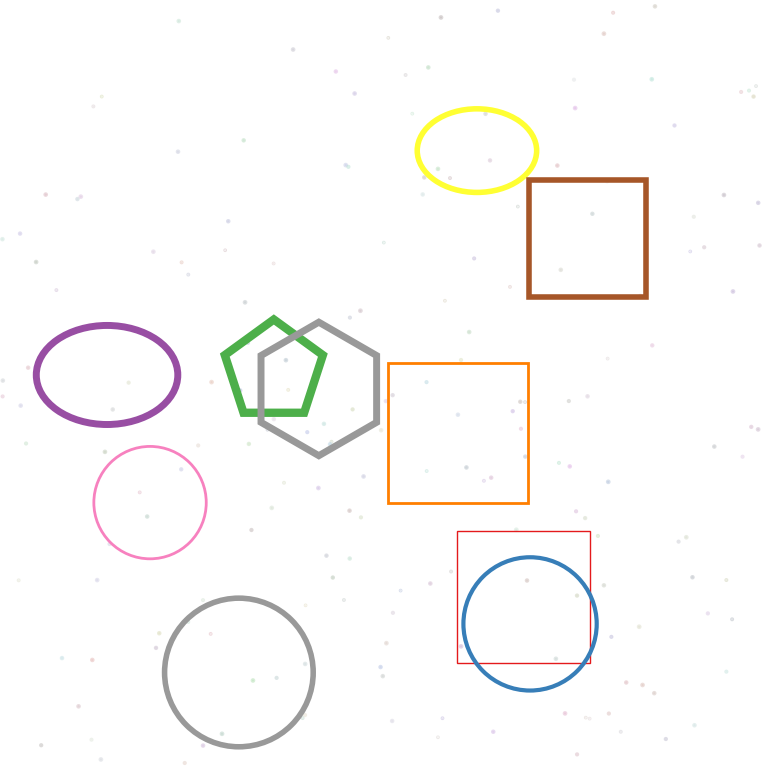[{"shape": "square", "thickness": 0.5, "radius": 0.43, "center": [0.68, 0.225]}, {"shape": "circle", "thickness": 1.5, "radius": 0.43, "center": [0.688, 0.19]}, {"shape": "pentagon", "thickness": 3, "radius": 0.33, "center": [0.356, 0.518]}, {"shape": "oval", "thickness": 2.5, "radius": 0.46, "center": [0.139, 0.513]}, {"shape": "square", "thickness": 1, "radius": 0.45, "center": [0.595, 0.437]}, {"shape": "oval", "thickness": 2, "radius": 0.39, "center": [0.619, 0.804]}, {"shape": "square", "thickness": 2, "radius": 0.38, "center": [0.763, 0.69]}, {"shape": "circle", "thickness": 1, "radius": 0.36, "center": [0.195, 0.347]}, {"shape": "hexagon", "thickness": 2.5, "radius": 0.43, "center": [0.414, 0.495]}, {"shape": "circle", "thickness": 2, "radius": 0.48, "center": [0.31, 0.127]}]